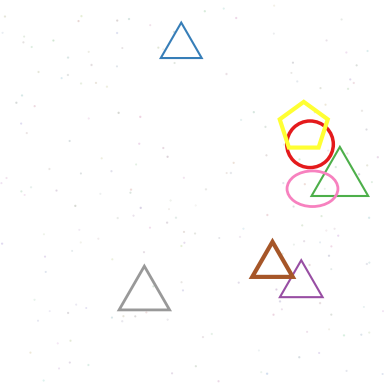[{"shape": "circle", "thickness": 2.5, "radius": 0.3, "center": [0.805, 0.625]}, {"shape": "triangle", "thickness": 1.5, "radius": 0.31, "center": [0.471, 0.88]}, {"shape": "triangle", "thickness": 1.5, "radius": 0.42, "center": [0.883, 0.533]}, {"shape": "triangle", "thickness": 1.5, "radius": 0.32, "center": [0.782, 0.26]}, {"shape": "pentagon", "thickness": 3, "radius": 0.33, "center": [0.789, 0.67]}, {"shape": "triangle", "thickness": 3, "radius": 0.3, "center": [0.708, 0.311]}, {"shape": "oval", "thickness": 2, "radius": 0.33, "center": [0.812, 0.51]}, {"shape": "triangle", "thickness": 2, "radius": 0.38, "center": [0.375, 0.233]}]